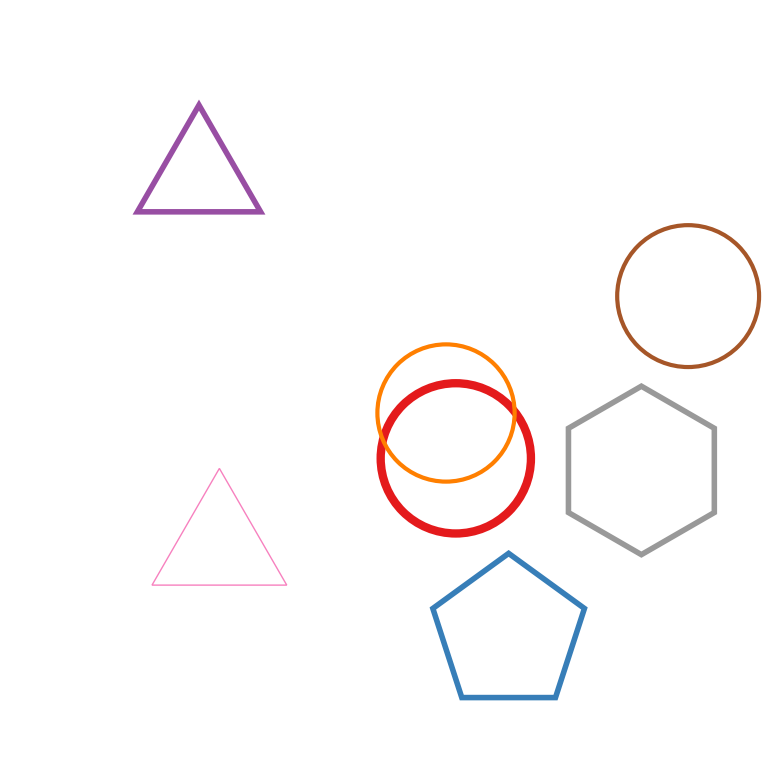[{"shape": "circle", "thickness": 3, "radius": 0.49, "center": [0.592, 0.405]}, {"shape": "pentagon", "thickness": 2, "radius": 0.52, "center": [0.661, 0.178]}, {"shape": "triangle", "thickness": 2, "radius": 0.46, "center": [0.258, 0.771]}, {"shape": "circle", "thickness": 1.5, "radius": 0.45, "center": [0.579, 0.464]}, {"shape": "circle", "thickness": 1.5, "radius": 0.46, "center": [0.894, 0.615]}, {"shape": "triangle", "thickness": 0.5, "radius": 0.51, "center": [0.285, 0.291]}, {"shape": "hexagon", "thickness": 2, "radius": 0.55, "center": [0.833, 0.389]}]